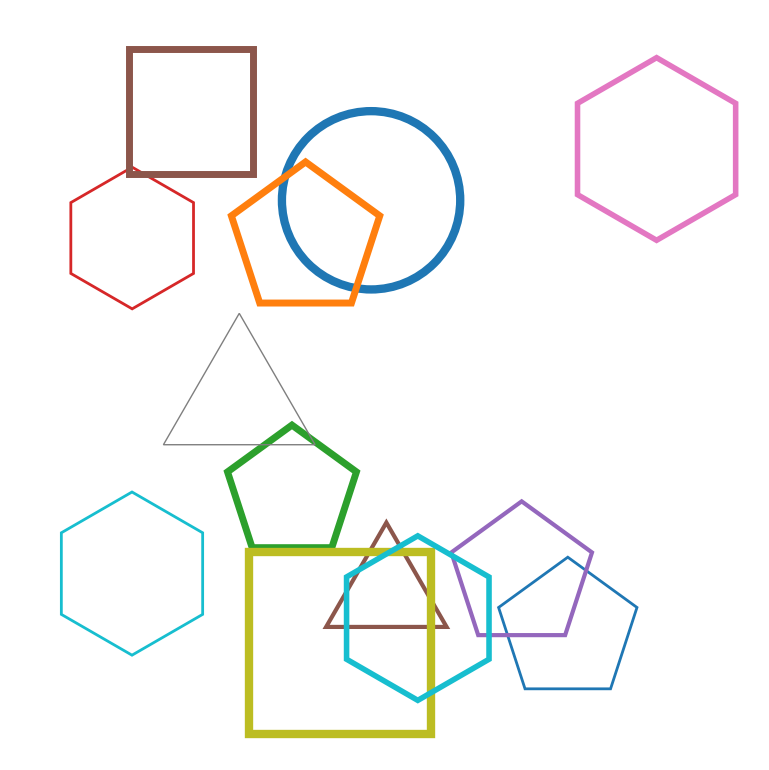[{"shape": "circle", "thickness": 3, "radius": 0.58, "center": [0.482, 0.74]}, {"shape": "pentagon", "thickness": 1, "radius": 0.47, "center": [0.737, 0.182]}, {"shape": "pentagon", "thickness": 2.5, "radius": 0.51, "center": [0.397, 0.688]}, {"shape": "pentagon", "thickness": 2.5, "radius": 0.44, "center": [0.379, 0.36]}, {"shape": "hexagon", "thickness": 1, "radius": 0.46, "center": [0.172, 0.691]}, {"shape": "pentagon", "thickness": 1.5, "radius": 0.48, "center": [0.677, 0.253]}, {"shape": "triangle", "thickness": 1.5, "radius": 0.45, "center": [0.502, 0.231]}, {"shape": "square", "thickness": 2.5, "radius": 0.4, "center": [0.248, 0.855]}, {"shape": "hexagon", "thickness": 2, "radius": 0.59, "center": [0.853, 0.807]}, {"shape": "triangle", "thickness": 0.5, "radius": 0.57, "center": [0.311, 0.479]}, {"shape": "square", "thickness": 3, "radius": 0.59, "center": [0.442, 0.165]}, {"shape": "hexagon", "thickness": 1, "radius": 0.53, "center": [0.171, 0.255]}, {"shape": "hexagon", "thickness": 2, "radius": 0.53, "center": [0.543, 0.197]}]